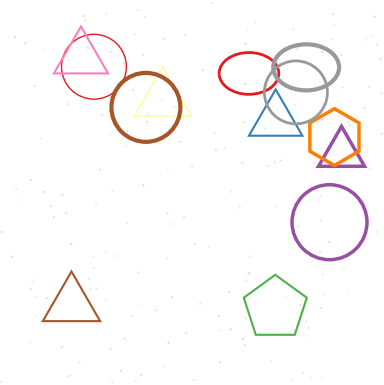[{"shape": "circle", "thickness": 1, "radius": 0.42, "center": [0.244, 0.827]}, {"shape": "oval", "thickness": 2, "radius": 0.39, "center": [0.647, 0.809]}, {"shape": "triangle", "thickness": 1.5, "radius": 0.4, "center": [0.716, 0.688]}, {"shape": "pentagon", "thickness": 1.5, "radius": 0.43, "center": [0.715, 0.2]}, {"shape": "circle", "thickness": 2.5, "radius": 0.49, "center": [0.856, 0.423]}, {"shape": "triangle", "thickness": 2.5, "radius": 0.35, "center": [0.887, 0.603]}, {"shape": "hexagon", "thickness": 2.5, "radius": 0.37, "center": [0.869, 0.644]}, {"shape": "triangle", "thickness": 0.5, "radius": 0.43, "center": [0.422, 0.741]}, {"shape": "circle", "thickness": 3, "radius": 0.45, "center": [0.379, 0.721]}, {"shape": "triangle", "thickness": 1.5, "radius": 0.43, "center": [0.186, 0.209]}, {"shape": "triangle", "thickness": 1.5, "radius": 0.41, "center": [0.21, 0.85]}, {"shape": "oval", "thickness": 3, "radius": 0.43, "center": [0.795, 0.825]}, {"shape": "circle", "thickness": 2, "radius": 0.41, "center": [0.769, 0.76]}]